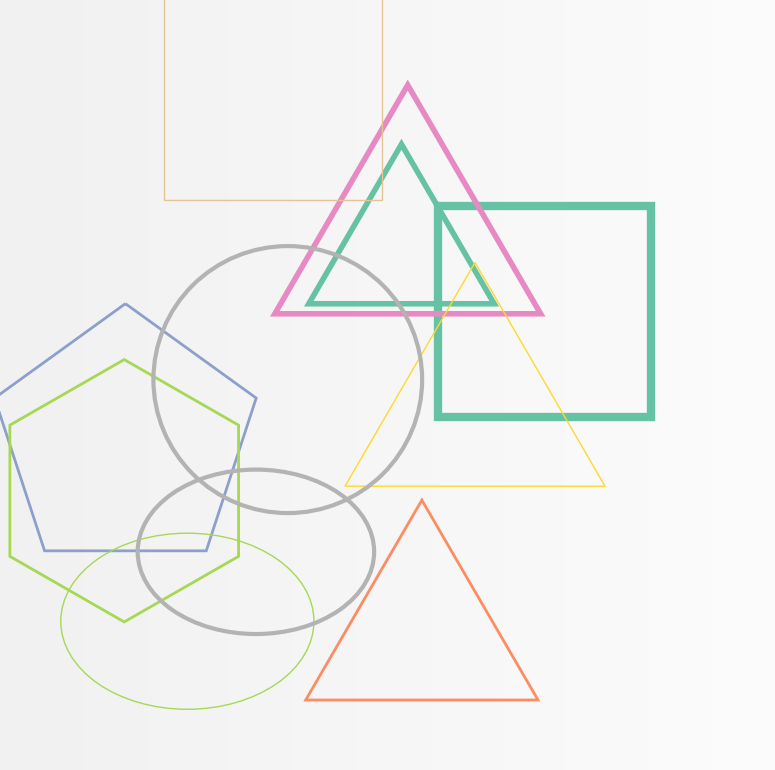[{"shape": "triangle", "thickness": 2, "radius": 0.69, "center": [0.518, 0.675]}, {"shape": "square", "thickness": 3, "radius": 0.69, "center": [0.703, 0.595]}, {"shape": "triangle", "thickness": 1, "radius": 0.87, "center": [0.544, 0.177]}, {"shape": "pentagon", "thickness": 1, "radius": 0.89, "center": [0.162, 0.428]}, {"shape": "triangle", "thickness": 2, "radius": 0.99, "center": [0.526, 0.692]}, {"shape": "hexagon", "thickness": 1, "radius": 0.85, "center": [0.16, 0.363]}, {"shape": "oval", "thickness": 0.5, "radius": 0.82, "center": [0.242, 0.193]}, {"shape": "triangle", "thickness": 0.5, "radius": 0.97, "center": [0.613, 0.465]}, {"shape": "square", "thickness": 0.5, "radius": 0.7, "center": [0.352, 0.88]}, {"shape": "oval", "thickness": 1.5, "radius": 0.76, "center": [0.33, 0.283]}, {"shape": "circle", "thickness": 1.5, "radius": 0.87, "center": [0.371, 0.507]}]